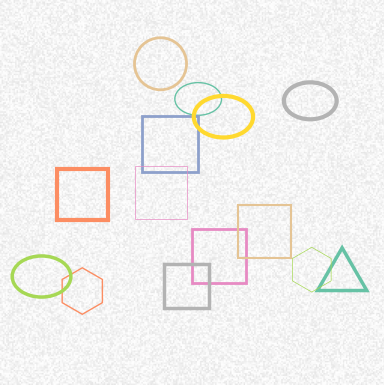[{"shape": "oval", "thickness": 1, "radius": 0.3, "center": [0.515, 0.743]}, {"shape": "triangle", "thickness": 2.5, "radius": 0.37, "center": [0.889, 0.282]}, {"shape": "square", "thickness": 3, "radius": 0.33, "center": [0.214, 0.495]}, {"shape": "hexagon", "thickness": 1, "radius": 0.3, "center": [0.214, 0.244]}, {"shape": "square", "thickness": 2, "radius": 0.36, "center": [0.442, 0.626]}, {"shape": "square", "thickness": 2, "radius": 0.35, "center": [0.569, 0.335]}, {"shape": "square", "thickness": 0.5, "radius": 0.34, "center": [0.419, 0.5]}, {"shape": "oval", "thickness": 2.5, "radius": 0.38, "center": [0.108, 0.282]}, {"shape": "hexagon", "thickness": 0.5, "radius": 0.29, "center": [0.81, 0.3]}, {"shape": "oval", "thickness": 3, "radius": 0.39, "center": [0.58, 0.697]}, {"shape": "circle", "thickness": 2, "radius": 0.34, "center": [0.417, 0.834]}, {"shape": "square", "thickness": 1.5, "radius": 0.34, "center": [0.687, 0.398]}, {"shape": "oval", "thickness": 3, "radius": 0.34, "center": [0.806, 0.738]}, {"shape": "square", "thickness": 2.5, "radius": 0.29, "center": [0.484, 0.257]}]